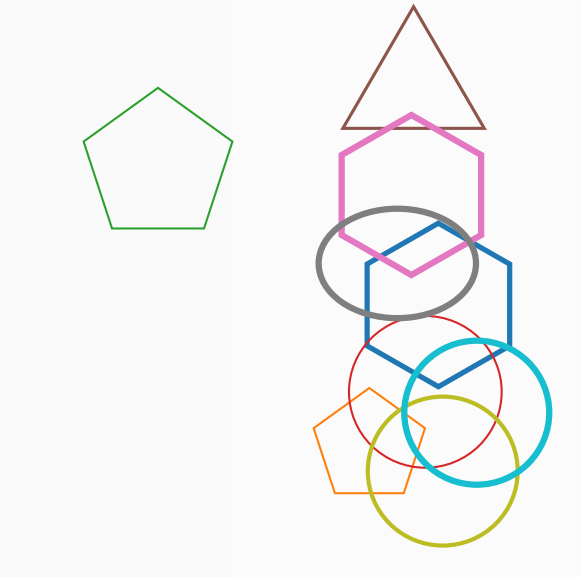[{"shape": "hexagon", "thickness": 2.5, "radius": 0.71, "center": [0.754, 0.471]}, {"shape": "pentagon", "thickness": 1, "radius": 0.5, "center": [0.635, 0.227]}, {"shape": "pentagon", "thickness": 1, "radius": 0.67, "center": [0.272, 0.712]}, {"shape": "circle", "thickness": 1, "radius": 0.66, "center": [0.732, 0.321]}, {"shape": "triangle", "thickness": 1.5, "radius": 0.7, "center": [0.712, 0.847]}, {"shape": "hexagon", "thickness": 3, "radius": 0.69, "center": [0.708, 0.661]}, {"shape": "oval", "thickness": 3, "radius": 0.68, "center": [0.684, 0.543]}, {"shape": "circle", "thickness": 2, "radius": 0.64, "center": [0.762, 0.183]}, {"shape": "circle", "thickness": 3, "radius": 0.62, "center": [0.82, 0.285]}]